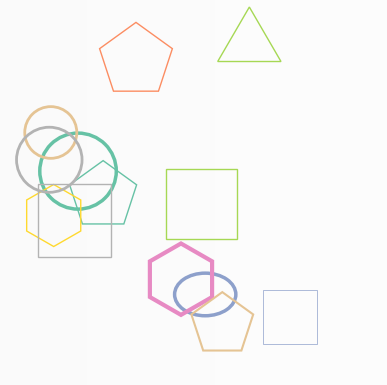[{"shape": "circle", "thickness": 2.5, "radius": 0.49, "center": [0.201, 0.556]}, {"shape": "pentagon", "thickness": 1, "radius": 0.45, "center": [0.266, 0.492]}, {"shape": "pentagon", "thickness": 1, "radius": 0.49, "center": [0.351, 0.843]}, {"shape": "oval", "thickness": 2.5, "radius": 0.4, "center": [0.53, 0.235]}, {"shape": "square", "thickness": 0.5, "radius": 0.35, "center": [0.749, 0.176]}, {"shape": "hexagon", "thickness": 3, "radius": 0.46, "center": [0.467, 0.275]}, {"shape": "triangle", "thickness": 1, "radius": 0.47, "center": [0.643, 0.887]}, {"shape": "square", "thickness": 1, "radius": 0.46, "center": [0.52, 0.47]}, {"shape": "hexagon", "thickness": 1, "radius": 0.4, "center": [0.139, 0.44]}, {"shape": "pentagon", "thickness": 1.5, "radius": 0.42, "center": [0.574, 0.157]}, {"shape": "circle", "thickness": 2, "radius": 0.34, "center": [0.131, 0.656]}, {"shape": "circle", "thickness": 2, "radius": 0.42, "center": [0.127, 0.585]}, {"shape": "square", "thickness": 1, "radius": 0.48, "center": [0.192, 0.427]}]